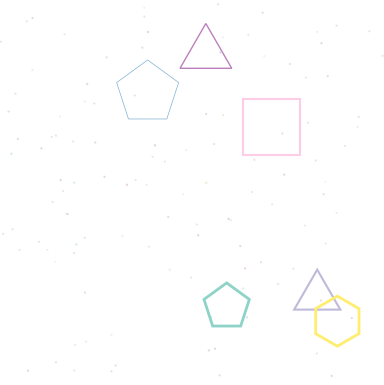[{"shape": "pentagon", "thickness": 2, "radius": 0.31, "center": [0.589, 0.203]}, {"shape": "triangle", "thickness": 1.5, "radius": 0.35, "center": [0.824, 0.23]}, {"shape": "pentagon", "thickness": 0.5, "radius": 0.42, "center": [0.383, 0.759]}, {"shape": "square", "thickness": 1.5, "radius": 0.37, "center": [0.704, 0.67]}, {"shape": "triangle", "thickness": 1, "radius": 0.39, "center": [0.535, 0.861]}, {"shape": "hexagon", "thickness": 2, "radius": 0.33, "center": [0.876, 0.166]}]